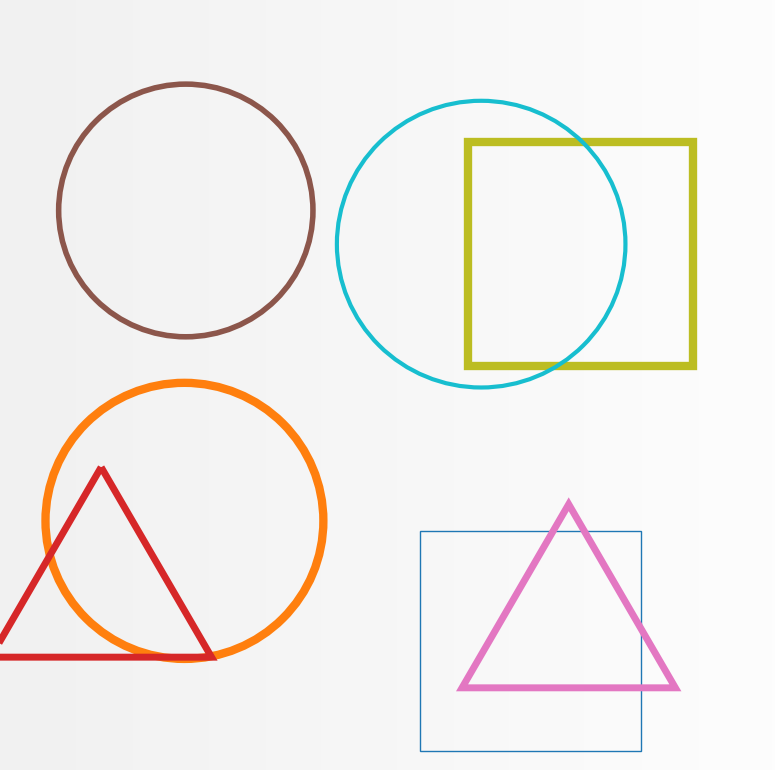[{"shape": "square", "thickness": 0.5, "radius": 0.71, "center": [0.685, 0.168]}, {"shape": "circle", "thickness": 3, "radius": 0.9, "center": [0.238, 0.324]}, {"shape": "triangle", "thickness": 2.5, "radius": 0.82, "center": [0.131, 0.229]}, {"shape": "circle", "thickness": 2, "radius": 0.82, "center": [0.24, 0.727]}, {"shape": "triangle", "thickness": 2.5, "radius": 0.79, "center": [0.734, 0.186]}, {"shape": "square", "thickness": 3, "radius": 0.73, "center": [0.749, 0.669]}, {"shape": "circle", "thickness": 1.5, "radius": 0.93, "center": [0.621, 0.683]}]